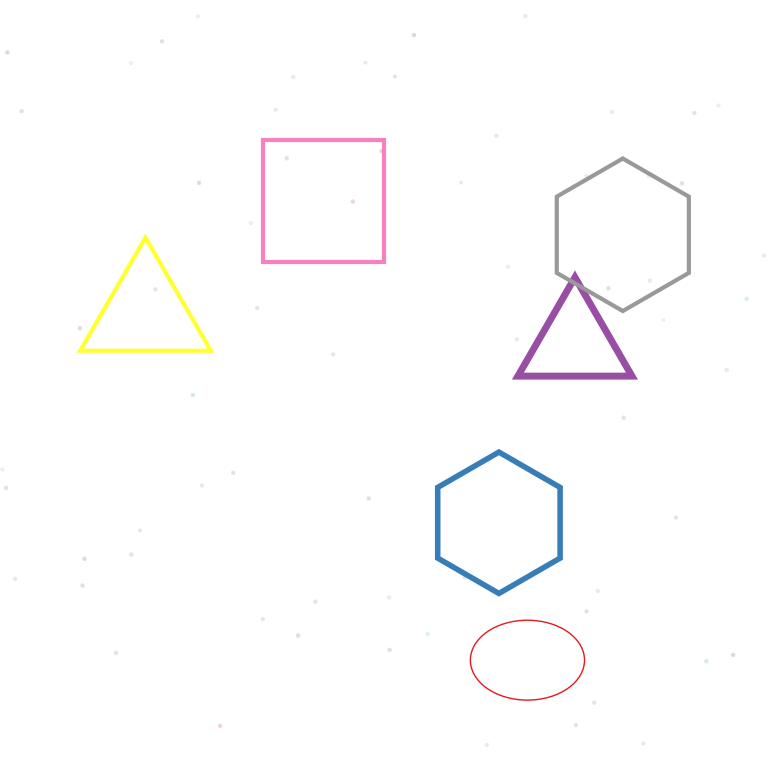[{"shape": "oval", "thickness": 0.5, "radius": 0.37, "center": [0.685, 0.143]}, {"shape": "hexagon", "thickness": 2, "radius": 0.46, "center": [0.648, 0.321]}, {"shape": "triangle", "thickness": 2.5, "radius": 0.43, "center": [0.747, 0.554]}, {"shape": "triangle", "thickness": 1.5, "radius": 0.49, "center": [0.189, 0.593]}, {"shape": "square", "thickness": 1.5, "radius": 0.39, "center": [0.421, 0.739]}, {"shape": "hexagon", "thickness": 1.5, "radius": 0.5, "center": [0.809, 0.695]}]